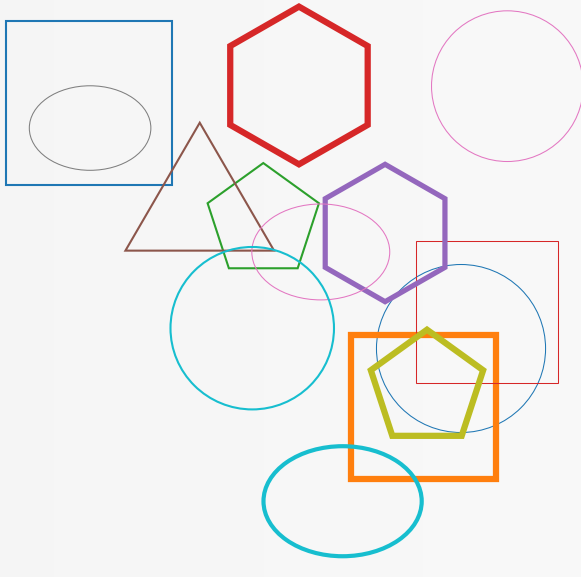[{"shape": "square", "thickness": 1, "radius": 0.71, "center": [0.153, 0.82]}, {"shape": "circle", "thickness": 0.5, "radius": 0.73, "center": [0.793, 0.396]}, {"shape": "square", "thickness": 3, "radius": 0.62, "center": [0.729, 0.294]}, {"shape": "pentagon", "thickness": 1, "radius": 0.5, "center": [0.453, 0.616]}, {"shape": "square", "thickness": 0.5, "radius": 0.61, "center": [0.838, 0.459]}, {"shape": "hexagon", "thickness": 3, "radius": 0.68, "center": [0.514, 0.851]}, {"shape": "hexagon", "thickness": 2.5, "radius": 0.59, "center": [0.663, 0.596]}, {"shape": "triangle", "thickness": 1, "radius": 0.74, "center": [0.344, 0.639]}, {"shape": "circle", "thickness": 0.5, "radius": 0.65, "center": [0.873, 0.85]}, {"shape": "oval", "thickness": 0.5, "radius": 0.59, "center": [0.552, 0.563]}, {"shape": "oval", "thickness": 0.5, "radius": 0.52, "center": [0.155, 0.777]}, {"shape": "pentagon", "thickness": 3, "radius": 0.51, "center": [0.735, 0.327]}, {"shape": "oval", "thickness": 2, "radius": 0.68, "center": [0.589, 0.131]}, {"shape": "circle", "thickness": 1, "radius": 0.7, "center": [0.434, 0.431]}]